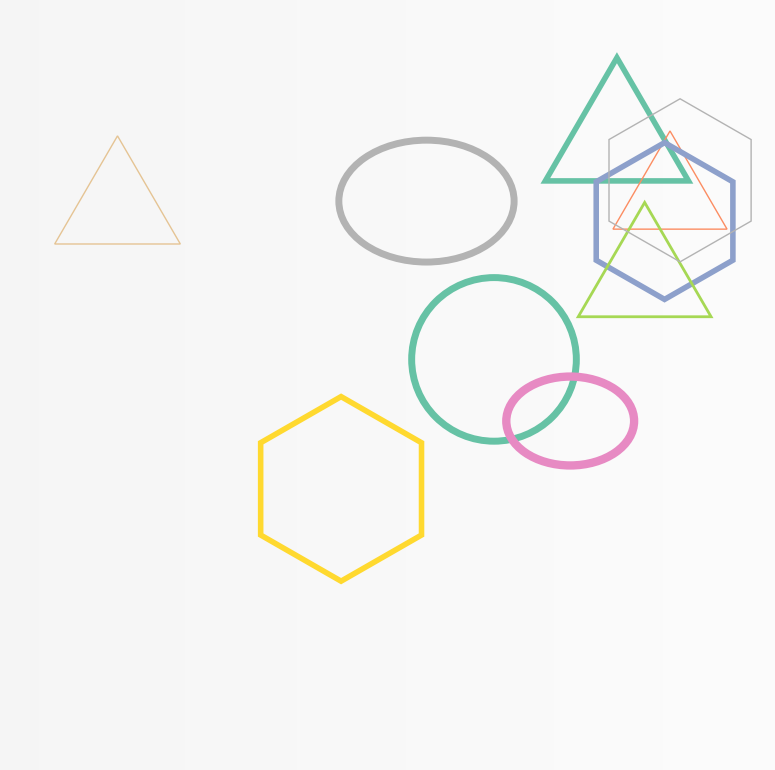[{"shape": "triangle", "thickness": 2, "radius": 0.53, "center": [0.796, 0.818]}, {"shape": "circle", "thickness": 2.5, "radius": 0.53, "center": [0.637, 0.533]}, {"shape": "triangle", "thickness": 0.5, "radius": 0.42, "center": [0.865, 0.745]}, {"shape": "hexagon", "thickness": 2, "radius": 0.51, "center": [0.857, 0.713]}, {"shape": "oval", "thickness": 3, "radius": 0.41, "center": [0.736, 0.453]}, {"shape": "triangle", "thickness": 1, "radius": 0.49, "center": [0.832, 0.638]}, {"shape": "hexagon", "thickness": 2, "radius": 0.6, "center": [0.44, 0.365]}, {"shape": "triangle", "thickness": 0.5, "radius": 0.47, "center": [0.152, 0.73]}, {"shape": "hexagon", "thickness": 0.5, "radius": 0.53, "center": [0.877, 0.766]}, {"shape": "oval", "thickness": 2.5, "radius": 0.57, "center": [0.55, 0.739]}]